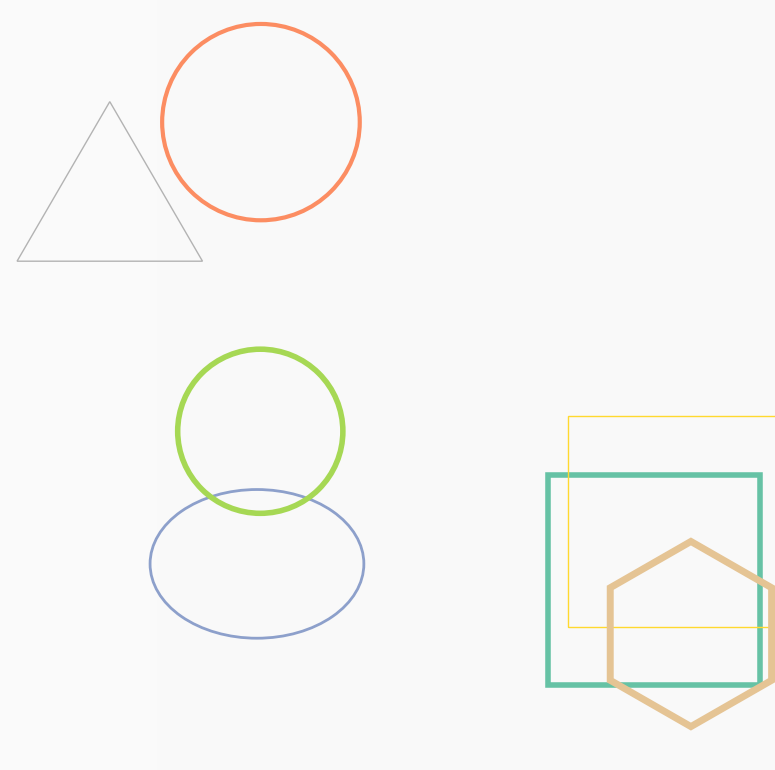[{"shape": "square", "thickness": 2, "radius": 0.68, "center": [0.844, 0.247]}, {"shape": "circle", "thickness": 1.5, "radius": 0.64, "center": [0.337, 0.841]}, {"shape": "oval", "thickness": 1, "radius": 0.69, "center": [0.332, 0.268]}, {"shape": "circle", "thickness": 2, "radius": 0.53, "center": [0.336, 0.44]}, {"shape": "square", "thickness": 0.5, "radius": 0.69, "center": [0.87, 0.323]}, {"shape": "hexagon", "thickness": 2.5, "radius": 0.6, "center": [0.892, 0.177]}, {"shape": "triangle", "thickness": 0.5, "radius": 0.69, "center": [0.142, 0.73]}]